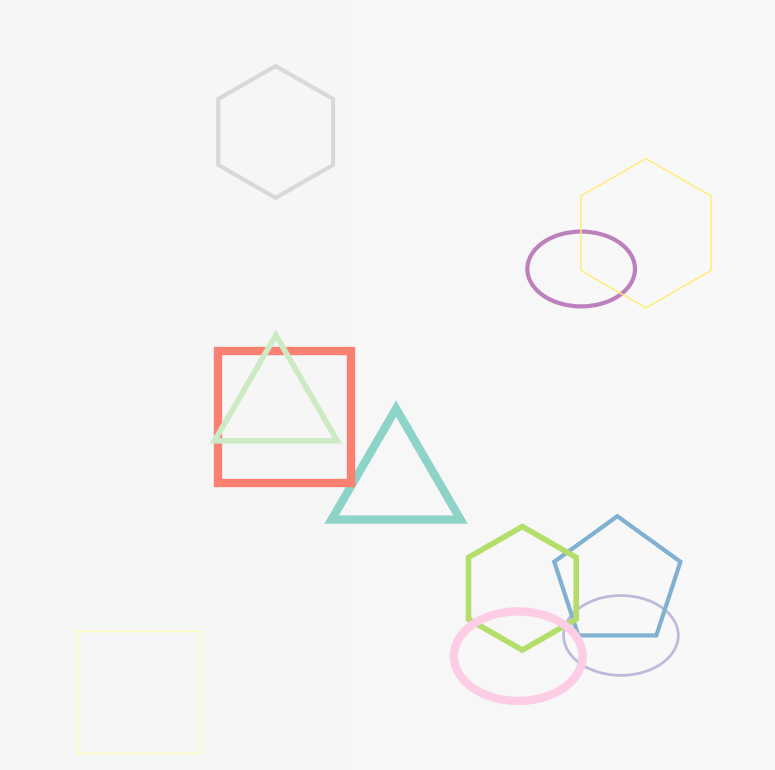[{"shape": "triangle", "thickness": 3, "radius": 0.48, "center": [0.511, 0.373]}, {"shape": "square", "thickness": 0.5, "radius": 0.4, "center": [0.179, 0.101]}, {"shape": "oval", "thickness": 1, "radius": 0.37, "center": [0.801, 0.175]}, {"shape": "square", "thickness": 3, "radius": 0.43, "center": [0.367, 0.458]}, {"shape": "pentagon", "thickness": 1.5, "radius": 0.43, "center": [0.797, 0.244]}, {"shape": "hexagon", "thickness": 2, "radius": 0.4, "center": [0.674, 0.236]}, {"shape": "oval", "thickness": 3, "radius": 0.42, "center": [0.669, 0.148]}, {"shape": "hexagon", "thickness": 1.5, "radius": 0.43, "center": [0.356, 0.829]}, {"shape": "oval", "thickness": 1.5, "radius": 0.35, "center": [0.75, 0.651]}, {"shape": "triangle", "thickness": 2, "radius": 0.46, "center": [0.356, 0.473]}, {"shape": "hexagon", "thickness": 0.5, "radius": 0.48, "center": [0.834, 0.697]}]